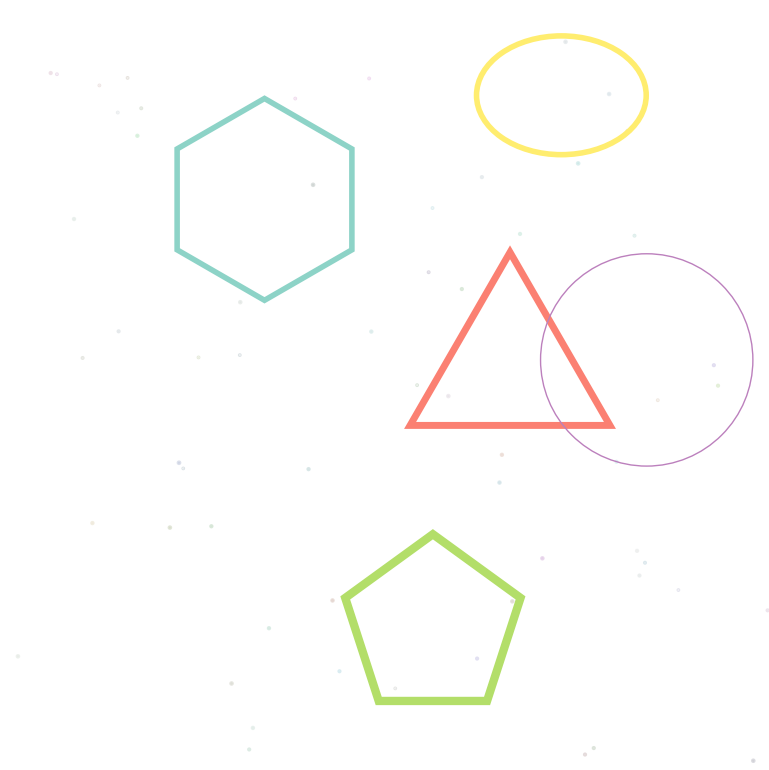[{"shape": "hexagon", "thickness": 2, "radius": 0.66, "center": [0.344, 0.741]}, {"shape": "triangle", "thickness": 2.5, "radius": 0.75, "center": [0.662, 0.522]}, {"shape": "pentagon", "thickness": 3, "radius": 0.6, "center": [0.562, 0.186]}, {"shape": "circle", "thickness": 0.5, "radius": 0.69, "center": [0.84, 0.533]}, {"shape": "oval", "thickness": 2, "radius": 0.55, "center": [0.729, 0.876]}]